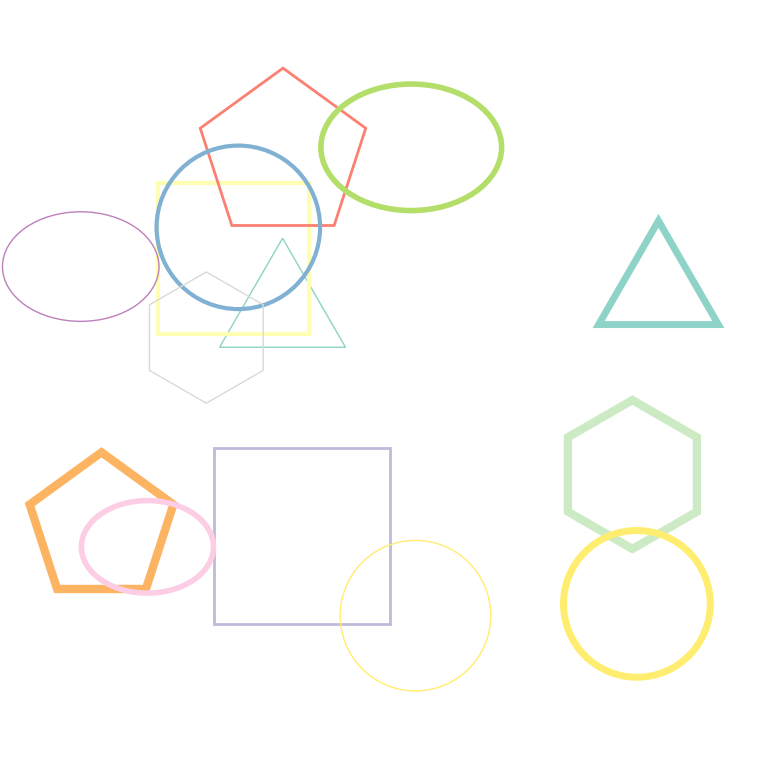[{"shape": "triangle", "thickness": 2.5, "radius": 0.45, "center": [0.855, 0.623]}, {"shape": "triangle", "thickness": 0.5, "radius": 0.47, "center": [0.367, 0.596]}, {"shape": "square", "thickness": 1.5, "radius": 0.49, "center": [0.303, 0.664]}, {"shape": "square", "thickness": 1, "radius": 0.57, "center": [0.393, 0.304]}, {"shape": "pentagon", "thickness": 1, "radius": 0.56, "center": [0.368, 0.799]}, {"shape": "circle", "thickness": 1.5, "radius": 0.53, "center": [0.31, 0.705]}, {"shape": "pentagon", "thickness": 3, "radius": 0.49, "center": [0.132, 0.314]}, {"shape": "oval", "thickness": 2, "radius": 0.59, "center": [0.534, 0.809]}, {"shape": "oval", "thickness": 2, "radius": 0.43, "center": [0.191, 0.29]}, {"shape": "hexagon", "thickness": 0.5, "radius": 0.43, "center": [0.268, 0.562]}, {"shape": "oval", "thickness": 0.5, "radius": 0.51, "center": [0.105, 0.654]}, {"shape": "hexagon", "thickness": 3, "radius": 0.48, "center": [0.821, 0.384]}, {"shape": "circle", "thickness": 2.5, "radius": 0.48, "center": [0.827, 0.216]}, {"shape": "circle", "thickness": 0.5, "radius": 0.49, "center": [0.54, 0.2]}]